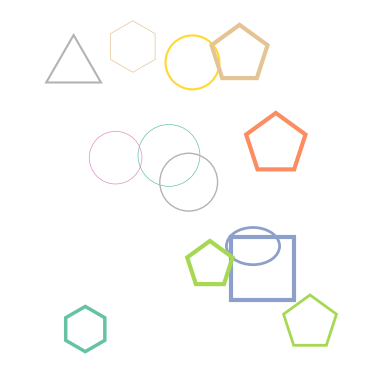[{"shape": "circle", "thickness": 0.5, "radius": 0.4, "center": [0.439, 0.596]}, {"shape": "hexagon", "thickness": 2.5, "radius": 0.29, "center": [0.221, 0.145]}, {"shape": "pentagon", "thickness": 3, "radius": 0.4, "center": [0.716, 0.626]}, {"shape": "square", "thickness": 3, "radius": 0.41, "center": [0.682, 0.302]}, {"shape": "oval", "thickness": 2, "radius": 0.35, "center": [0.657, 0.361]}, {"shape": "circle", "thickness": 0.5, "radius": 0.34, "center": [0.3, 0.59]}, {"shape": "pentagon", "thickness": 2, "radius": 0.36, "center": [0.805, 0.162]}, {"shape": "pentagon", "thickness": 3, "radius": 0.31, "center": [0.545, 0.312]}, {"shape": "circle", "thickness": 1.5, "radius": 0.35, "center": [0.5, 0.838]}, {"shape": "pentagon", "thickness": 3, "radius": 0.38, "center": [0.622, 0.859]}, {"shape": "hexagon", "thickness": 0.5, "radius": 0.33, "center": [0.345, 0.879]}, {"shape": "circle", "thickness": 1, "radius": 0.38, "center": [0.49, 0.527]}, {"shape": "triangle", "thickness": 1.5, "radius": 0.41, "center": [0.191, 0.827]}]